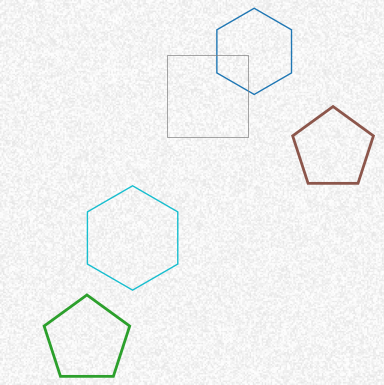[{"shape": "hexagon", "thickness": 1, "radius": 0.56, "center": [0.66, 0.867]}, {"shape": "pentagon", "thickness": 2, "radius": 0.58, "center": [0.226, 0.117]}, {"shape": "pentagon", "thickness": 2, "radius": 0.55, "center": [0.865, 0.613]}, {"shape": "square", "thickness": 0.5, "radius": 0.53, "center": [0.54, 0.751]}, {"shape": "hexagon", "thickness": 1, "radius": 0.68, "center": [0.344, 0.382]}]